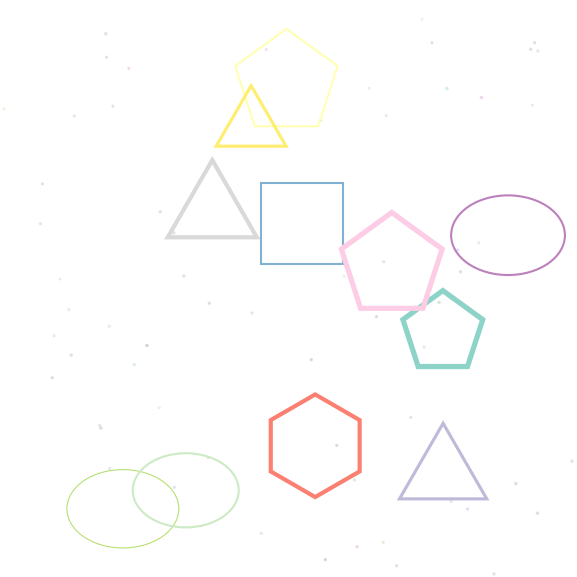[{"shape": "pentagon", "thickness": 2.5, "radius": 0.36, "center": [0.767, 0.423]}, {"shape": "pentagon", "thickness": 1, "radius": 0.47, "center": [0.496, 0.856]}, {"shape": "triangle", "thickness": 1.5, "radius": 0.44, "center": [0.767, 0.179]}, {"shape": "hexagon", "thickness": 2, "radius": 0.44, "center": [0.546, 0.227]}, {"shape": "square", "thickness": 1, "radius": 0.35, "center": [0.523, 0.612]}, {"shape": "oval", "thickness": 0.5, "radius": 0.48, "center": [0.213, 0.118]}, {"shape": "pentagon", "thickness": 2.5, "radius": 0.46, "center": [0.678, 0.539]}, {"shape": "triangle", "thickness": 2, "radius": 0.45, "center": [0.368, 0.633]}, {"shape": "oval", "thickness": 1, "radius": 0.49, "center": [0.88, 0.592]}, {"shape": "oval", "thickness": 1, "radius": 0.46, "center": [0.322, 0.15]}, {"shape": "triangle", "thickness": 1.5, "radius": 0.35, "center": [0.435, 0.781]}]